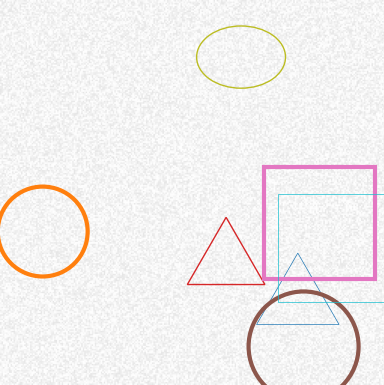[{"shape": "triangle", "thickness": 0.5, "radius": 0.62, "center": [0.774, 0.219]}, {"shape": "circle", "thickness": 3, "radius": 0.58, "center": [0.111, 0.399]}, {"shape": "triangle", "thickness": 1, "radius": 0.58, "center": [0.587, 0.319]}, {"shape": "circle", "thickness": 3, "radius": 0.71, "center": [0.789, 0.1]}, {"shape": "square", "thickness": 3, "radius": 0.72, "center": [0.829, 0.421]}, {"shape": "oval", "thickness": 1, "radius": 0.58, "center": [0.626, 0.852]}, {"shape": "square", "thickness": 0.5, "radius": 0.7, "center": [0.863, 0.355]}]